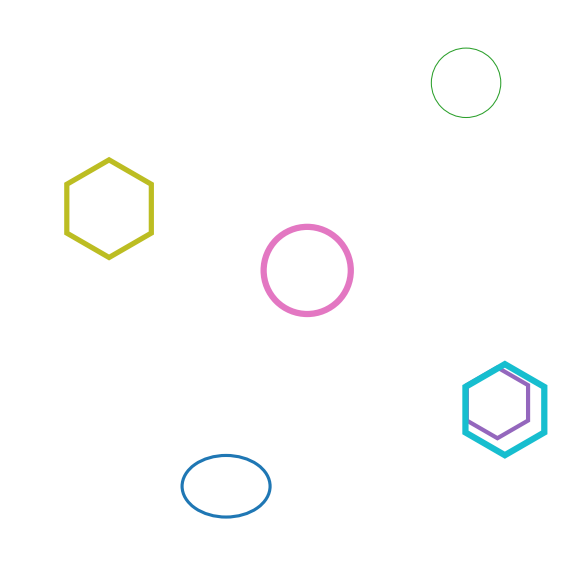[{"shape": "oval", "thickness": 1.5, "radius": 0.38, "center": [0.391, 0.157]}, {"shape": "circle", "thickness": 0.5, "radius": 0.3, "center": [0.807, 0.856]}, {"shape": "hexagon", "thickness": 2, "radius": 0.31, "center": [0.861, 0.302]}, {"shape": "circle", "thickness": 3, "radius": 0.38, "center": [0.532, 0.531]}, {"shape": "hexagon", "thickness": 2.5, "radius": 0.42, "center": [0.189, 0.638]}, {"shape": "hexagon", "thickness": 3, "radius": 0.39, "center": [0.874, 0.29]}]